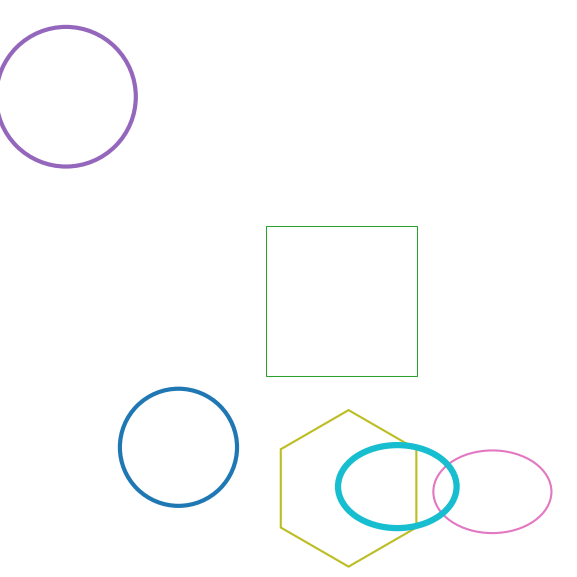[{"shape": "circle", "thickness": 2, "radius": 0.51, "center": [0.309, 0.225]}, {"shape": "square", "thickness": 0.5, "radius": 0.65, "center": [0.591, 0.478]}, {"shape": "circle", "thickness": 2, "radius": 0.6, "center": [0.114, 0.832]}, {"shape": "oval", "thickness": 1, "radius": 0.51, "center": [0.853, 0.148]}, {"shape": "hexagon", "thickness": 1, "radius": 0.68, "center": [0.604, 0.153]}, {"shape": "oval", "thickness": 3, "radius": 0.51, "center": [0.688, 0.157]}]